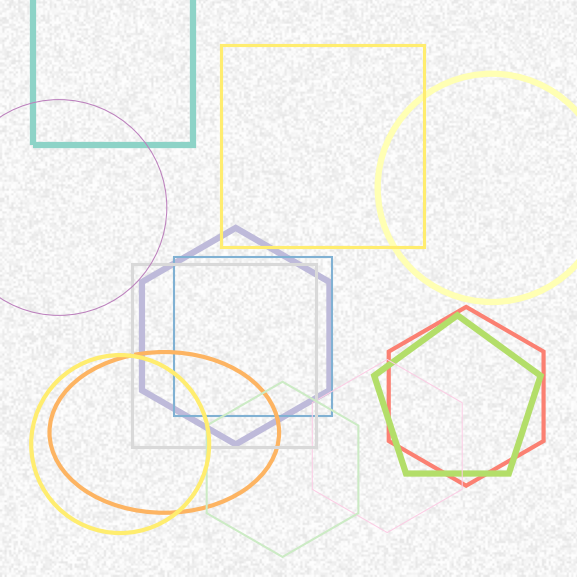[{"shape": "square", "thickness": 3, "radius": 0.69, "center": [0.196, 0.886]}, {"shape": "circle", "thickness": 3, "radius": 0.99, "center": [0.852, 0.674]}, {"shape": "hexagon", "thickness": 3, "radius": 0.94, "center": [0.408, 0.417]}, {"shape": "hexagon", "thickness": 2, "radius": 0.77, "center": [0.807, 0.313]}, {"shape": "square", "thickness": 1, "radius": 0.69, "center": [0.438, 0.416]}, {"shape": "oval", "thickness": 2, "radius": 0.99, "center": [0.285, 0.25]}, {"shape": "pentagon", "thickness": 3, "radius": 0.76, "center": [0.792, 0.302]}, {"shape": "hexagon", "thickness": 0.5, "radius": 0.75, "center": [0.671, 0.227]}, {"shape": "square", "thickness": 1.5, "radius": 0.79, "center": [0.388, 0.384]}, {"shape": "circle", "thickness": 0.5, "radius": 0.93, "center": [0.102, 0.64]}, {"shape": "hexagon", "thickness": 1, "radius": 0.76, "center": [0.489, 0.186]}, {"shape": "square", "thickness": 1.5, "radius": 0.88, "center": [0.558, 0.746]}, {"shape": "circle", "thickness": 2, "radius": 0.77, "center": [0.208, 0.23]}]